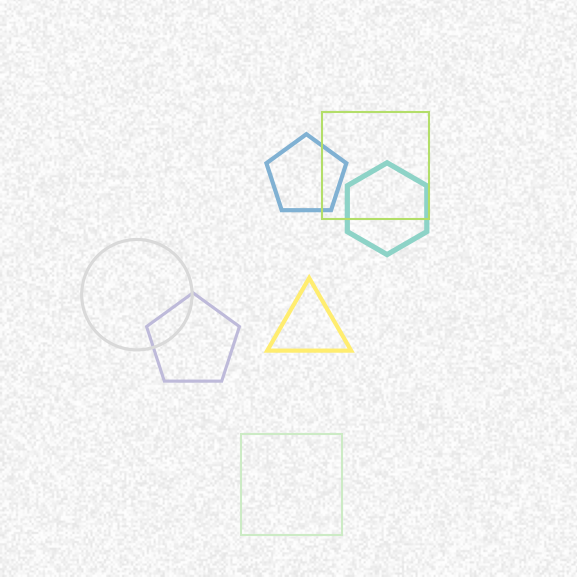[{"shape": "hexagon", "thickness": 2.5, "radius": 0.4, "center": [0.67, 0.638]}, {"shape": "pentagon", "thickness": 1.5, "radius": 0.42, "center": [0.334, 0.408]}, {"shape": "pentagon", "thickness": 2, "radius": 0.36, "center": [0.531, 0.694]}, {"shape": "square", "thickness": 1, "radius": 0.47, "center": [0.65, 0.712]}, {"shape": "circle", "thickness": 1.5, "radius": 0.48, "center": [0.237, 0.489]}, {"shape": "square", "thickness": 1, "radius": 0.44, "center": [0.505, 0.16]}, {"shape": "triangle", "thickness": 2, "radius": 0.42, "center": [0.535, 0.434]}]